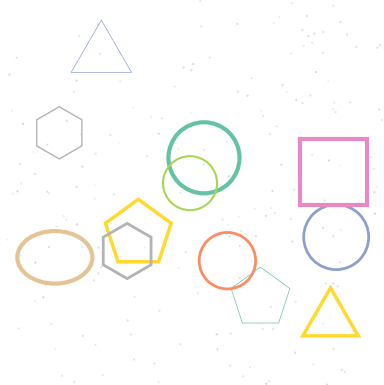[{"shape": "pentagon", "thickness": 0.5, "radius": 0.4, "center": [0.677, 0.226]}, {"shape": "circle", "thickness": 3, "radius": 0.46, "center": [0.53, 0.59]}, {"shape": "circle", "thickness": 2, "radius": 0.37, "center": [0.591, 0.323]}, {"shape": "circle", "thickness": 2, "radius": 0.42, "center": [0.873, 0.384]}, {"shape": "triangle", "thickness": 0.5, "radius": 0.45, "center": [0.263, 0.857]}, {"shape": "square", "thickness": 3, "radius": 0.43, "center": [0.866, 0.553]}, {"shape": "circle", "thickness": 1.5, "radius": 0.35, "center": [0.494, 0.524]}, {"shape": "triangle", "thickness": 2.5, "radius": 0.42, "center": [0.858, 0.169]}, {"shape": "pentagon", "thickness": 2.5, "radius": 0.45, "center": [0.359, 0.393]}, {"shape": "oval", "thickness": 3, "radius": 0.49, "center": [0.142, 0.332]}, {"shape": "hexagon", "thickness": 2, "radius": 0.36, "center": [0.33, 0.348]}, {"shape": "hexagon", "thickness": 1, "radius": 0.34, "center": [0.154, 0.655]}]